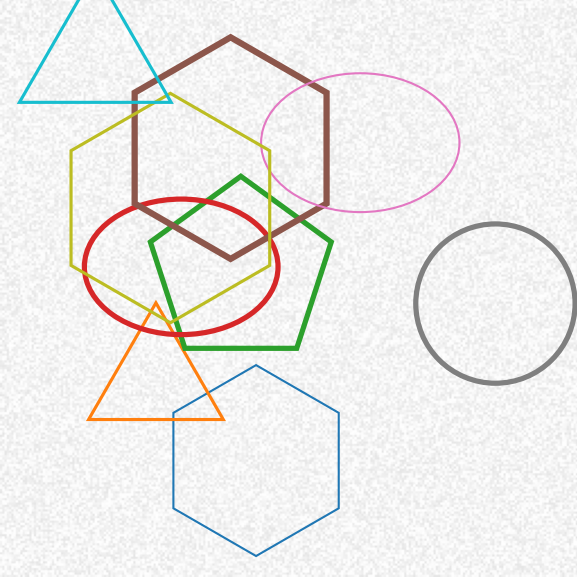[{"shape": "hexagon", "thickness": 1, "radius": 0.83, "center": [0.443, 0.202]}, {"shape": "triangle", "thickness": 1.5, "radius": 0.67, "center": [0.27, 0.34]}, {"shape": "pentagon", "thickness": 2.5, "radius": 0.82, "center": [0.417, 0.529]}, {"shape": "oval", "thickness": 2.5, "radius": 0.84, "center": [0.314, 0.537]}, {"shape": "hexagon", "thickness": 3, "radius": 0.96, "center": [0.399, 0.743]}, {"shape": "oval", "thickness": 1, "radius": 0.86, "center": [0.624, 0.752]}, {"shape": "circle", "thickness": 2.5, "radius": 0.69, "center": [0.858, 0.473]}, {"shape": "hexagon", "thickness": 1.5, "radius": 0.99, "center": [0.295, 0.639]}, {"shape": "triangle", "thickness": 1.5, "radius": 0.76, "center": [0.165, 0.898]}]